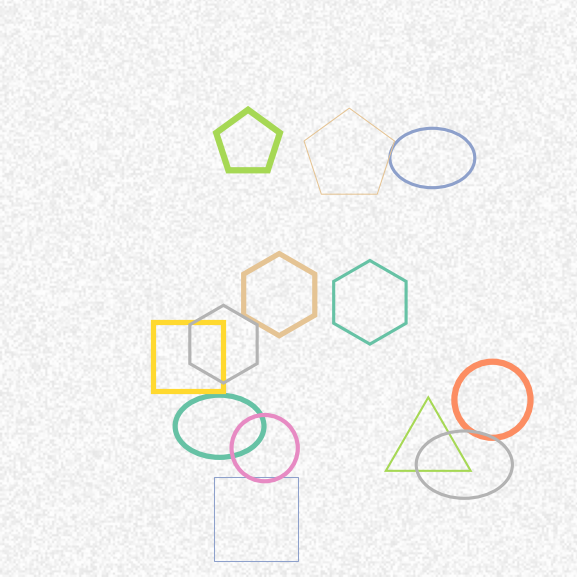[{"shape": "oval", "thickness": 2.5, "radius": 0.38, "center": [0.38, 0.261]}, {"shape": "hexagon", "thickness": 1.5, "radius": 0.36, "center": [0.64, 0.476]}, {"shape": "circle", "thickness": 3, "radius": 0.33, "center": [0.853, 0.307]}, {"shape": "oval", "thickness": 1.5, "radius": 0.37, "center": [0.749, 0.726]}, {"shape": "square", "thickness": 0.5, "radius": 0.36, "center": [0.443, 0.101]}, {"shape": "circle", "thickness": 2, "radius": 0.29, "center": [0.458, 0.223]}, {"shape": "triangle", "thickness": 1, "radius": 0.42, "center": [0.742, 0.226]}, {"shape": "pentagon", "thickness": 3, "radius": 0.29, "center": [0.43, 0.751]}, {"shape": "square", "thickness": 2.5, "radius": 0.3, "center": [0.325, 0.382]}, {"shape": "pentagon", "thickness": 0.5, "radius": 0.41, "center": [0.605, 0.73]}, {"shape": "hexagon", "thickness": 2.5, "radius": 0.36, "center": [0.484, 0.489]}, {"shape": "hexagon", "thickness": 1.5, "radius": 0.34, "center": [0.387, 0.403]}, {"shape": "oval", "thickness": 1.5, "radius": 0.42, "center": [0.804, 0.195]}]